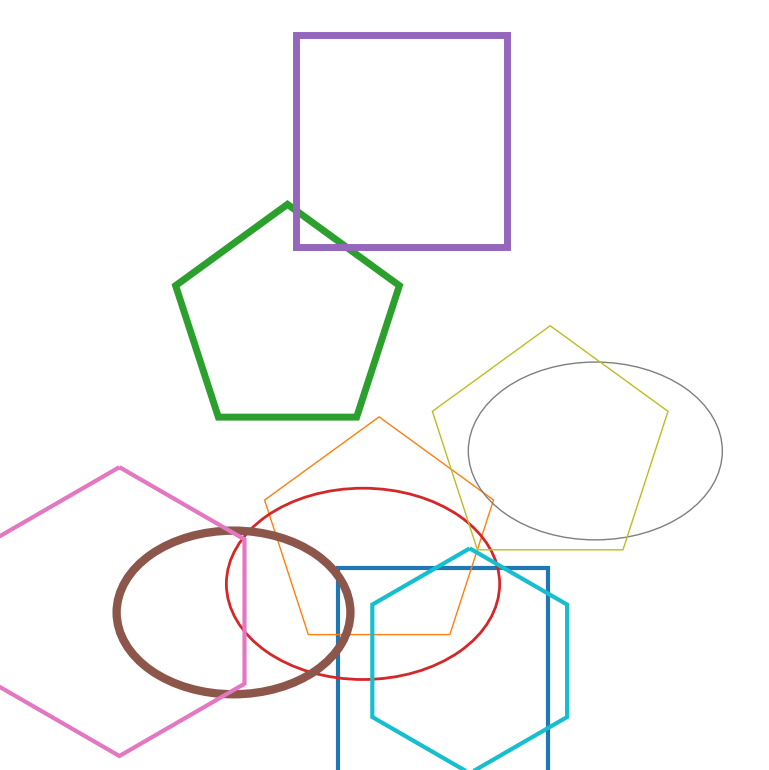[{"shape": "square", "thickness": 1.5, "radius": 0.68, "center": [0.575, 0.125]}, {"shape": "pentagon", "thickness": 0.5, "radius": 0.78, "center": [0.492, 0.302]}, {"shape": "pentagon", "thickness": 2.5, "radius": 0.76, "center": [0.373, 0.582]}, {"shape": "oval", "thickness": 1, "radius": 0.89, "center": [0.471, 0.242]}, {"shape": "square", "thickness": 2.5, "radius": 0.69, "center": [0.522, 0.817]}, {"shape": "oval", "thickness": 3, "radius": 0.76, "center": [0.303, 0.205]}, {"shape": "hexagon", "thickness": 1.5, "radius": 0.94, "center": [0.155, 0.206]}, {"shape": "oval", "thickness": 0.5, "radius": 0.82, "center": [0.773, 0.414]}, {"shape": "pentagon", "thickness": 0.5, "radius": 0.8, "center": [0.715, 0.416]}, {"shape": "hexagon", "thickness": 1.5, "radius": 0.73, "center": [0.61, 0.142]}]